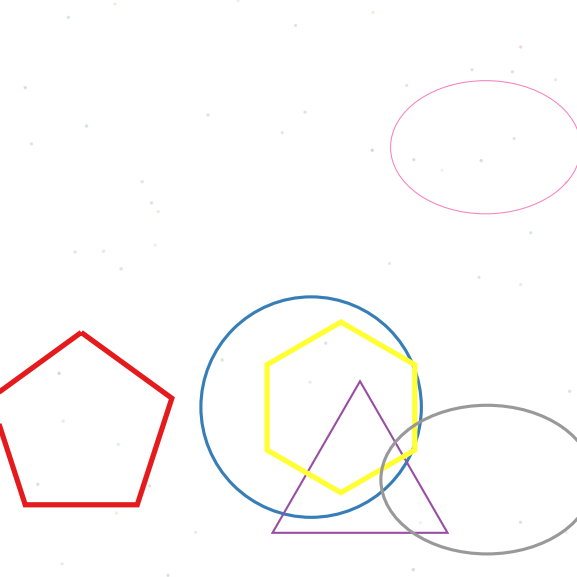[{"shape": "pentagon", "thickness": 2.5, "radius": 0.82, "center": [0.141, 0.259]}, {"shape": "circle", "thickness": 1.5, "radius": 0.95, "center": [0.539, 0.294]}, {"shape": "triangle", "thickness": 1, "radius": 0.87, "center": [0.623, 0.164]}, {"shape": "hexagon", "thickness": 2.5, "radius": 0.74, "center": [0.59, 0.294]}, {"shape": "oval", "thickness": 0.5, "radius": 0.82, "center": [0.841, 0.744]}, {"shape": "oval", "thickness": 1.5, "radius": 0.92, "center": [0.843, 0.169]}]